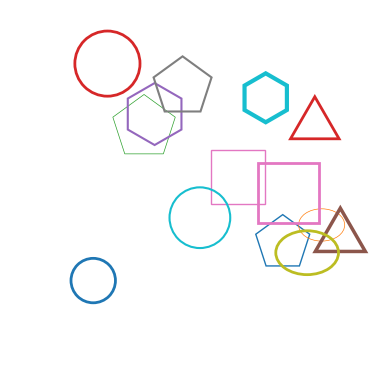[{"shape": "pentagon", "thickness": 1, "radius": 0.37, "center": [0.734, 0.369]}, {"shape": "circle", "thickness": 2, "radius": 0.29, "center": [0.242, 0.271]}, {"shape": "oval", "thickness": 0.5, "radius": 0.3, "center": [0.835, 0.416]}, {"shape": "pentagon", "thickness": 0.5, "radius": 0.43, "center": [0.374, 0.669]}, {"shape": "triangle", "thickness": 2, "radius": 0.36, "center": [0.818, 0.676]}, {"shape": "circle", "thickness": 2, "radius": 0.42, "center": [0.279, 0.835]}, {"shape": "hexagon", "thickness": 1.5, "radius": 0.4, "center": [0.402, 0.704]}, {"shape": "triangle", "thickness": 2.5, "radius": 0.38, "center": [0.884, 0.384]}, {"shape": "square", "thickness": 2, "radius": 0.39, "center": [0.749, 0.499]}, {"shape": "square", "thickness": 1, "radius": 0.35, "center": [0.618, 0.541]}, {"shape": "pentagon", "thickness": 1.5, "radius": 0.4, "center": [0.474, 0.774]}, {"shape": "oval", "thickness": 2, "radius": 0.41, "center": [0.798, 0.344]}, {"shape": "hexagon", "thickness": 3, "radius": 0.32, "center": [0.69, 0.746]}, {"shape": "circle", "thickness": 1.5, "radius": 0.39, "center": [0.519, 0.435]}]